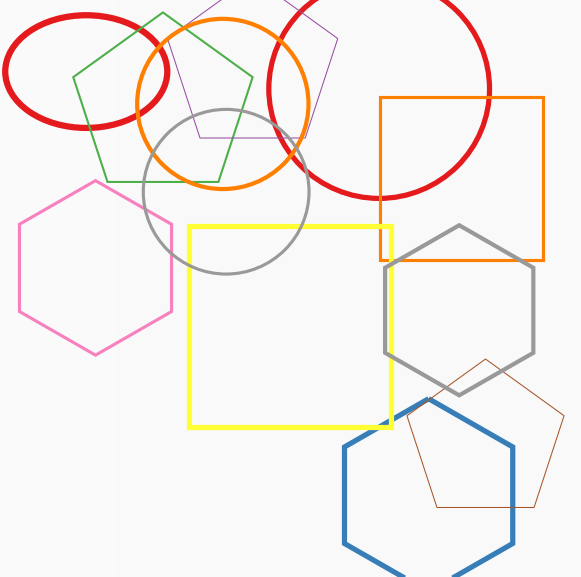[{"shape": "circle", "thickness": 2.5, "radius": 0.95, "center": [0.652, 0.845]}, {"shape": "oval", "thickness": 3, "radius": 0.7, "center": [0.148, 0.875]}, {"shape": "hexagon", "thickness": 2.5, "radius": 0.84, "center": [0.737, 0.142]}, {"shape": "pentagon", "thickness": 1, "radius": 0.81, "center": [0.28, 0.815]}, {"shape": "pentagon", "thickness": 0.5, "radius": 0.77, "center": [0.435, 0.885]}, {"shape": "square", "thickness": 1.5, "radius": 0.7, "center": [0.794, 0.691]}, {"shape": "circle", "thickness": 2, "radius": 0.74, "center": [0.383, 0.819]}, {"shape": "square", "thickness": 2.5, "radius": 0.87, "center": [0.499, 0.434]}, {"shape": "pentagon", "thickness": 0.5, "radius": 0.71, "center": [0.835, 0.235]}, {"shape": "hexagon", "thickness": 1.5, "radius": 0.76, "center": [0.164, 0.535]}, {"shape": "hexagon", "thickness": 2, "radius": 0.74, "center": [0.79, 0.462]}, {"shape": "circle", "thickness": 1.5, "radius": 0.71, "center": [0.389, 0.667]}]